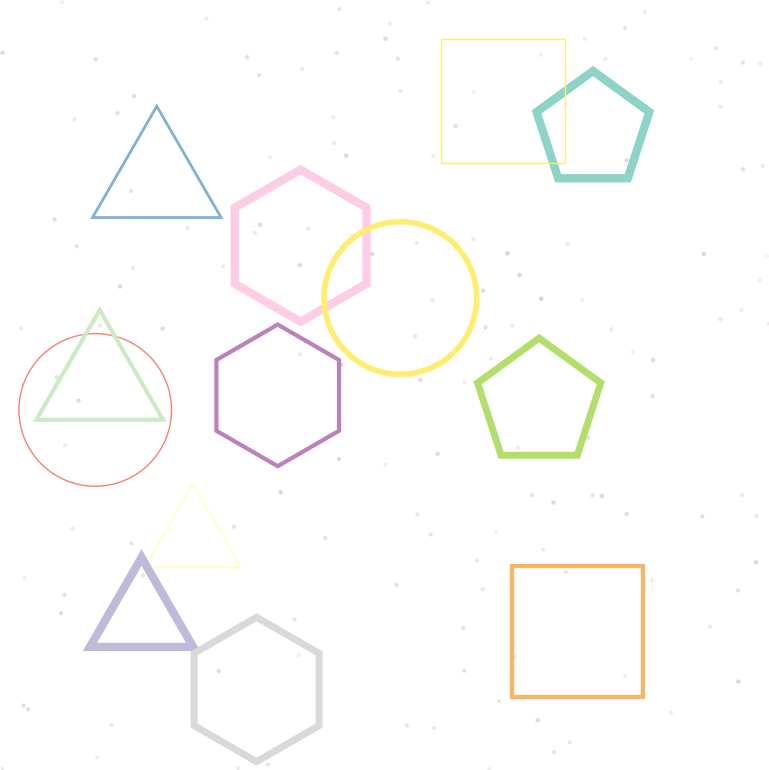[{"shape": "pentagon", "thickness": 3, "radius": 0.38, "center": [0.77, 0.831]}, {"shape": "triangle", "thickness": 0.5, "radius": 0.36, "center": [0.25, 0.3]}, {"shape": "triangle", "thickness": 3, "radius": 0.39, "center": [0.184, 0.199]}, {"shape": "circle", "thickness": 0.5, "radius": 0.5, "center": [0.124, 0.468]}, {"shape": "triangle", "thickness": 1, "radius": 0.48, "center": [0.204, 0.766]}, {"shape": "square", "thickness": 1.5, "radius": 0.43, "center": [0.751, 0.18]}, {"shape": "pentagon", "thickness": 2.5, "radius": 0.42, "center": [0.7, 0.477]}, {"shape": "hexagon", "thickness": 3, "radius": 0.49, "center": [0.39, 0.681]}, {"shape": "hexagon", "thickness": 2.5, "radius": 0.47, "center": [0.333, 0.105]}, {"shape": "hexagon", "thickness": 1.5, "radius": 0.46, "center": [0.361, 0.487]}, {"shape": "triangle", "thickness": 1.5, "radius": 0.48, "center": [0.129, 0.502]}, {"shape": "square", "thickness": 0.5, "radius": 0.4, "center": [0.653, 0.869]}, {"shape": "circle", "thickness": 2, "radius": 0.5, "center": [0.52, 0.613]}]